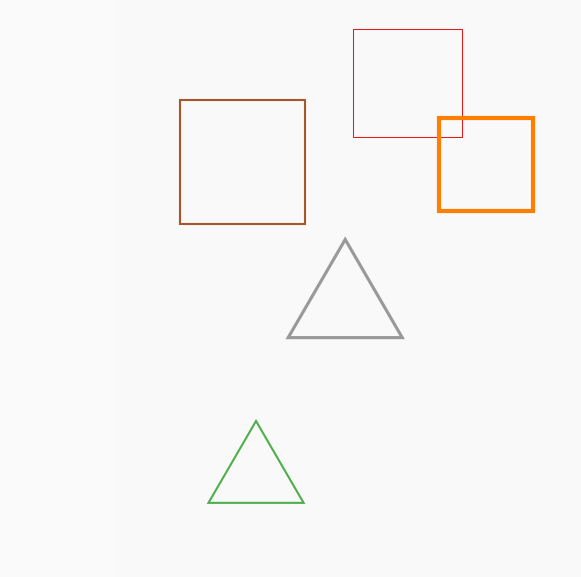[{"shape": "square", "thickness": 0.5, "radius": 0.47, "center": [0.701, 0.856]}, {"shape": "triangle", "thickness": 1, "radius": 0.47, "center": [0.44, 0.176]}, {"shape": "square", "thickness": 2, "radius": 0.4, "center": [0.836, 0.714]}, {"shape": "square", "thickness": 1, "radius": 0.54, "center": [0.417, 0.719]}, {"shape": "triangle", "thickness": 1.5, "radius": 0.57, "center": [0.594, 0.471]}]